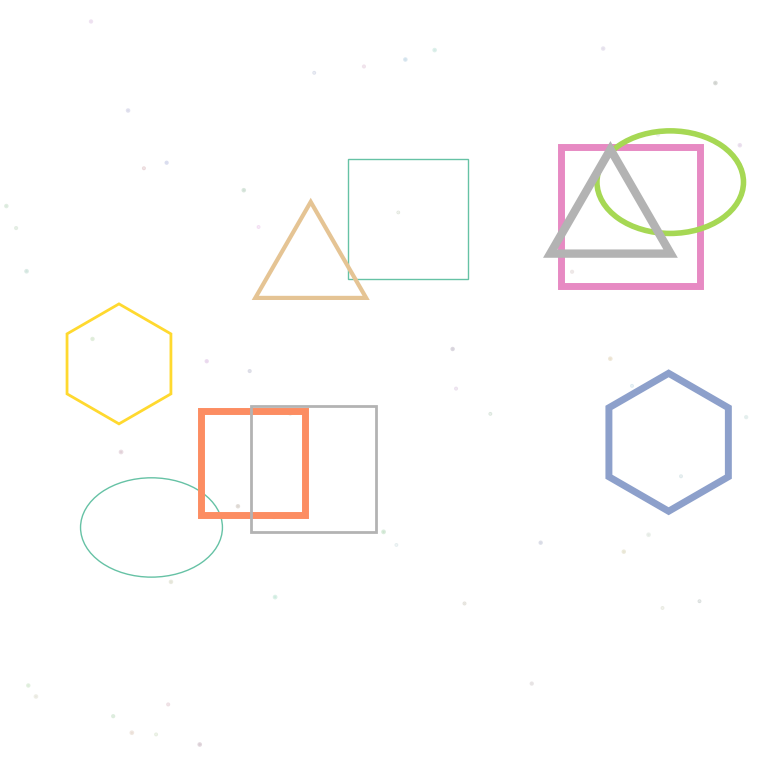[{"shape": "oval", "thickness": 0.5, "radius": 0.46, "center": [0.197, 0.315]}, {"shape": "square", "thickness": 0.5, "radius": 0.39, "center": [0.529, 0.716]}, {"shape": "square", "thickness": 2.5, "radius": 0.34, "center": [0.329, 0.399]}, {"shape": "hexagon", "thickness": 2.5, "radius": 0.45, "center": [0.868, 0.426]}, {"shape": "square", "thickness": 2.5, "radius": 0.45, "center": [0.819, 0.719]}, {"shape": "oval", "thickness": 2, "radius": 0.48, "center": [0.87, 0.763]}, {"shape": "hexagon", "thickness": 1, "radius": 0.39, "center": [0.155, 0.527]}, {"shape": "triangle", "thickness": 1.5, "radius": 0.42, "center": [0.404, 0.655]}, {"shape": "square", "thickness": 1, "radius": 0.41, "center": [0.407, 0.391]}, {"shape": "triangle", "thickness": 3, "radius": 0.45, "center": [0.793, 0.716]}]